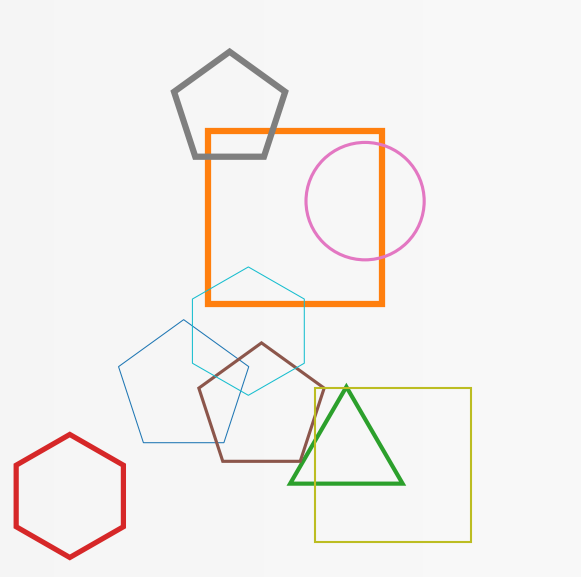[{"shape": "pentagon", "thickness": 0.5, "radius": 0.59, "center": [0.316, 0.328]}, {"shape": "square", "thickness": 3, "radius": 0.75, "center": [0.508, 0.622]}, {"shape": "triangle", "thickness": 2, "radius": 0.56, "center": [0.596, 0.218]}, {"shape": "hexagon", "thickness": 2.5, "radius": 0.53, "center": [0.12, 0.14]}, {"shape": "pentagon", "thickness": 1.5, "radius": 0.57, "center": [0.45, 0.292]}, {"shape": "circle", "thickness": 1.5, "radius": 0.51, "center": [0.628, 0.651]}, {"shape": "pentagon", "thickness": 3, "radius": 0.5, "center": [0.395, 0.809]}, {"shape": "square", "thickness": 1, "radius": 0.67, "center": [0.676, 0.194]}, {"shape": "hexagon", "thickness": 0.5, "radius": 0.56, "center": [0.427, 0.426]}]